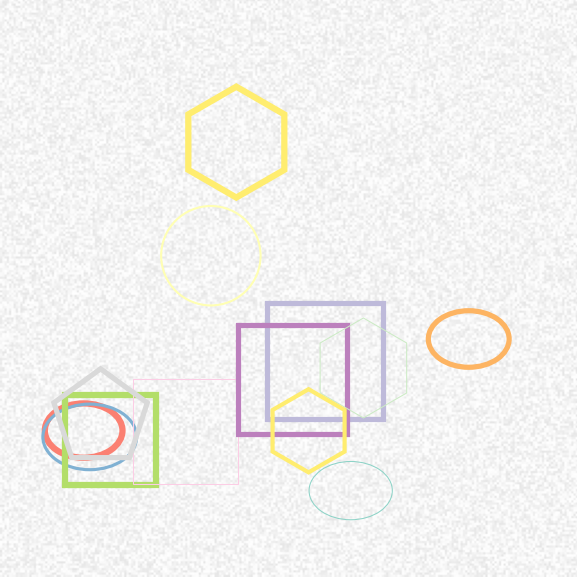[{"shape": "oval", "thickness": 0.5, "radius": 0.36, "center": [0.607, 0.15]}, {"shape": "circle", "thickness": 1, "radius": 0.43, "center": [0.365, 0.556]}, {"shape": "square", "thickness": 2.5, "radius": 0.5, "center": [0.563, 0.374]}, {"shape": "oval", "thickness": 3, "radius": 0.34, "center": [0.145, 0.254]}, {"shape": "oval", "thickness": 1.5, "radius": 0.41, "center": [0.155, 0.243]}, {"shape": "oval", "thickness": 2.5, "radius": 0.35, "center": [0.812, 0.412]}, {"shape": "square", "thickness": 3, "radius": 0.39, "center": [0.191, 0.237]}, {"shape": "square", "thickness": 0.5, "radius": 0.46, "center": [0.322, 0.252]}, {"shape": "pentagon", "thickness": 2.5, "radius": 0.42, "center": [0.174, 0.275]}, {"shape": "square", "thickness": 2.5, "radius": 0.47, "center": [0.507, 0.342]}, {"shape": "hexagon", "thickness": 0.5, "radius": 0.43, "center": [0.629, 0.362]}, {"shape": "hexagon", "thickness": 2, "radius": 0.36, "center": [0.534, 0.253]}, {"shape": "hexagon", "thickness": 3, "radius": 0.48, "center": [0.409, 0.753]}]